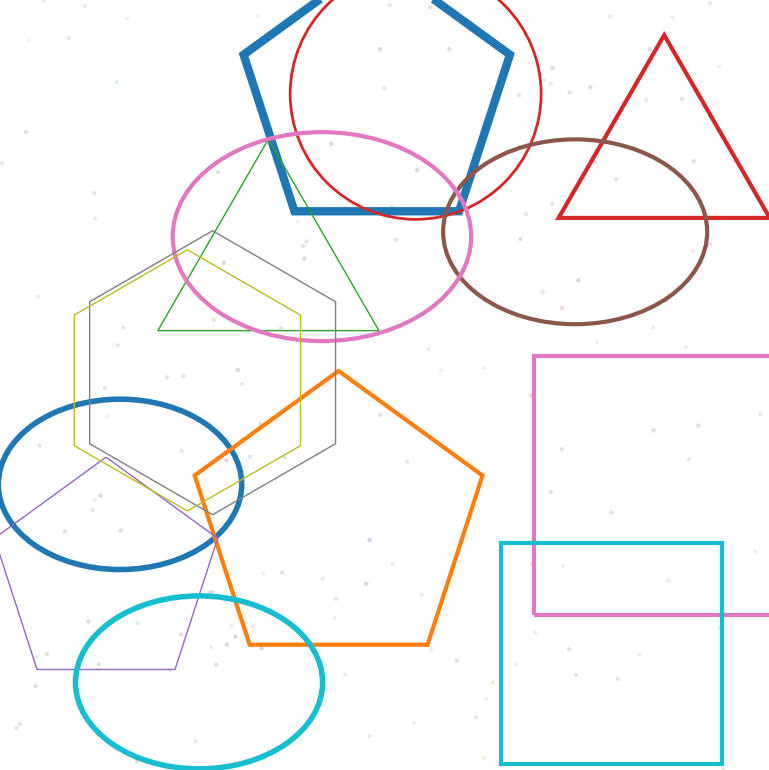[{"shape": "pentagon", "thickness": 3, "radius": 0.91, "center": [0.489, 0.873]}, {"shape": "oval", "thickness": 2, "radius": 0.79, "center": [0.156, 0.371]}, {"shape": "pentagon", "thickness": 1.5, "radius": 0.98, "center": [0.44, 0.322]}, {"shape": "triangle", "thickness": 0.5, "radius": 0.83, "center": [0.349, 0.654]}, {"shape": "triangle", "thickness": 1.5, "radius": 0.79, "center": [0.863, 0.796]}, {"shape": "circle", "thickness": 1, "radius": 0.81, "center": [0.54, 0.878]}, {"shape": "pentagon", "thickness": 0.5, "radius": 0.76, "center": [0.138, 0.254]}, {"shape": "oval", "thickness": 1.5, "radius": 0.86, "center": [0.747, 0.699]}, {"shape": "oval", "thickness": 1.5, "radius": 0.97, "center": [0.418, 0.693]}, {"shape": "square", "thickness": 1.5, "radius": 0.84, "center": [0.861, 0.369]}, {"shape": "hexagon", "thickness": 0.5, "radius": 0.92, "center": [0.276, 0.516]}, {"shape": "hexagon", "thickness": 0.5, "radius": 0.85, "center": [0.243, 0.506]}, {"shape": "square", "thickness": 1.5, "radius": 0.72, "center": [0.795, 0.151]}, {"shape": "oval", "thickness": 2, "radius": 0.8, "center": [0.259, 0.114]}]